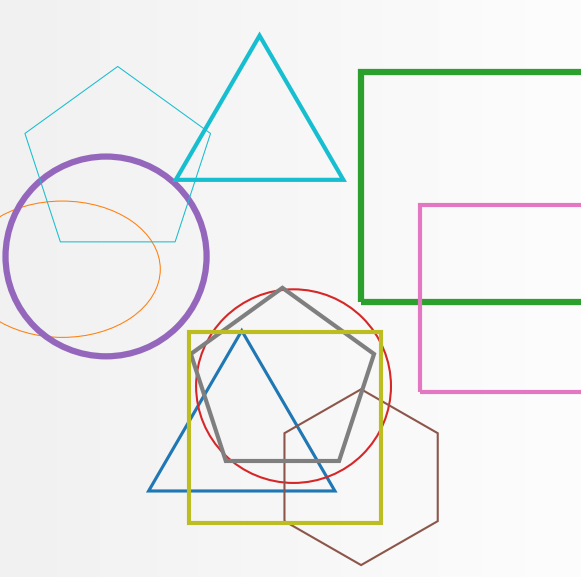[{"shape": "triangle", "thickness": 1.5, "radius": 0.93, "center": [0.416, 0.241]}, {"shape": "oval", "thickness": 0.5, "radius": 0.84, "center": [0.107, 0.533]}, {"shape": "square", "thickness": 3, "radius": 0.99, "center": [0.82, 0.675]}, {"shape": "circle", "thickness": 1, "radius": 0.84, "center": [0.505, 0.331]}, {"shape": "circle", "thickness": 3, "radius": 0.86, "center": [0.182, 0.555]}, {"shape": "hexagon", "thickness": 1, "radius": 0.76, "center": [0.621, 0.173]}, {"shape": "square", "thickness": 2, "radius": 0.81, "center": [0.886, 0.482]}, {"shape": "pentagon", "thickness": 2, "radius": 0.83, "center": [0.486, 0.335]}, {"shape": "square", "thickness": 2, "radius": 0.83, "center": [0.49, 0.259]}, {"shape": "pentagon", "thickness": 0.5, "radius": 0.84, "center": [0.203, 0.716]}, {"shape": "triangle", "thickness": 2, "radius": 0.83, "center": [0.447, 0.771]}]